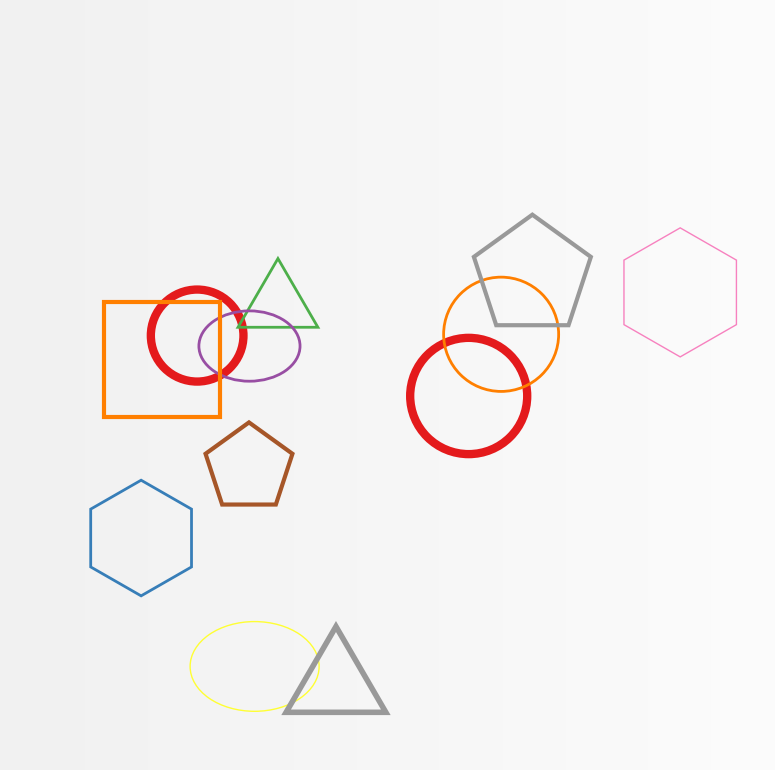[{"shape": "circle", "thickness": 3, "radius": 0.38, "center": [0.605, 0.486]}, {"shape": "circle", "thickness": 3, "radius": 0.3, "center": [0.254, 0.564]}, {"shape": "hexagon", "thickness": 1, "radius": 0.38, "center": [0.182, 0.301]}, {"shape": "triangle", "thickness": 1, "radius": 0.3, "center": [0.359, 0.605]}, {"shape": "oval", "thickness": 1, "radius": 0.33, "center": [0.322, 0.551]}, {"shape": "circle", "thickness": 1, "radius": 0.37, "center": [0.647, 0.566]}, {"shape": "square", "thickness": 1.5, "radius": 0.38, "center": [0.209, 0.533]}, {"shape": "oval", "thickness": 0.5, "radius": 0.42, "center": [0.329, 0.134]}, {"shape": "pentagon", "thickness": 1.5, "radius": 0.29, "center": [0.321, 0.392]}, {"shape": "hexagon", "thickness": 0.5, "radius": 0.42, "center": [0.878, 0.62]}, {"shape": "triangle", "thickness": 2, "radius": 0.37, "center": [0.434, 0.112]}, {"shape": "pentagon", "thickness": 1.5, "radius": 0.4, "center": [0.687, 0.642]}]